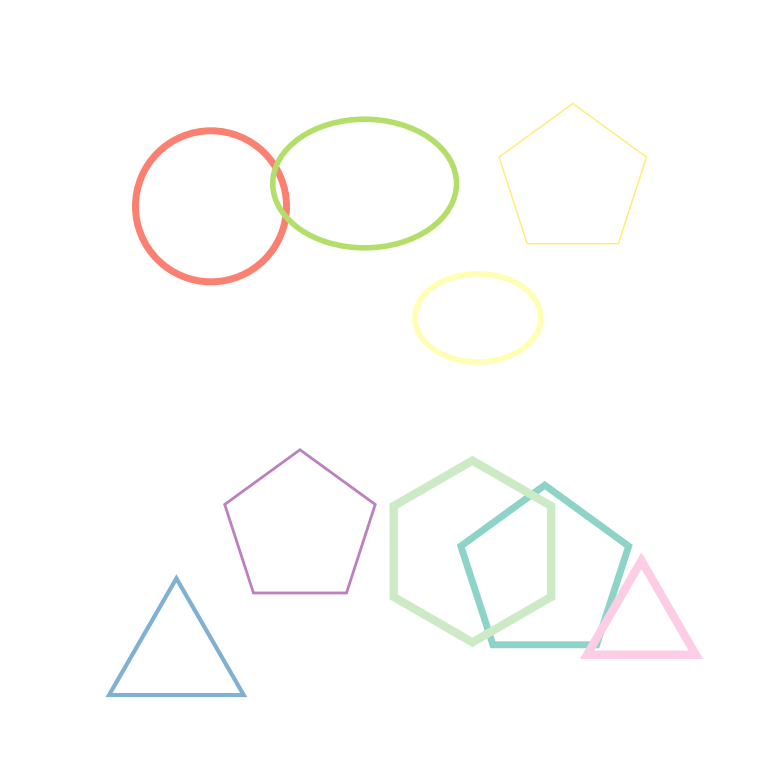[{"shape": "pentagon", "thickness": 2.5, "radius": 0.57, "center": [0.707, 0.255]}, {"shape": "oval", "thickness": 2, "radius": 0.41, "center": [0.621, 0.587]}, {"shape": "circle", "thickness": 2.5, "radius": 0.49, "center": [0.274, 0.732]}, {"shape": "triangle", "thickness": 1.5, "radius": 0.5, "center": [0.229, 0.148]}, {"shape": "oval", "thickness": 2, "radius": 0.6, "center": [0.474, 0.762]}, {"shape": "triangle", "thickness": 3, "radius": 0.41, "center": [0.833, 0.19]}, {"shape": "pentagon", "thickness": 1, "radius": 0.51, "center": [0.39, 0.313]}, {"shape": "hexagon", "thickness": 3, "radius": 0.59, "center": [0.614, 0.284]}, {"shape": "pentagon", "thickness": 0.5, "radius": 0.5, "center": [0.744, 0.765]}]